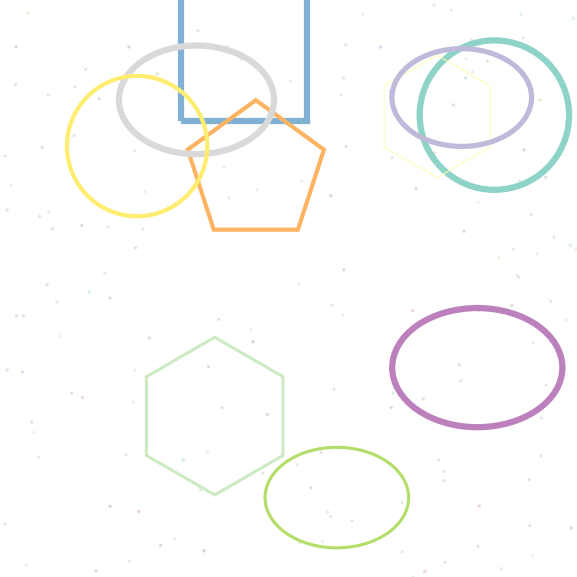[{"shape": "circle", "thickness": 3, "radius": 0.65, "center": [0.856, 0.8]}, {"shape": "hexagon", "thickness": 0.5, "radius": 0.53, "center": [0.757, 0.798]}, {"shape": "oval", "thickness": 2.5, "radius": 0.6, "center": [0.8, 0.83]}, {"shape": "square", "thickness": 3, "radius": 0.55, "center": [0.423, 0.899]}, {"shape": "pentagon", "thickness": 2, "radius": 0.62, "center": [0.443, 0.702]}, {"shape": "oval", "thickness": 1.5, "radius": 0.62, "center": [0.583, 0.138]}, {"shape": "oval", "thickness": 3, "radius": 0.67, "center": [0.34, 0.826]}, {"shape": "oval", "thickness": 3, "radius": 0.74, "center": [0.826, 0.363]}, {"shape": "hexagon", "thickness": 1.5, "radius": 0.68, "center": [0.372, 0.279]}, {"shape": "circle", "thickness": 2, "radius": 0.61, "center": [0.237, 0.746]}]